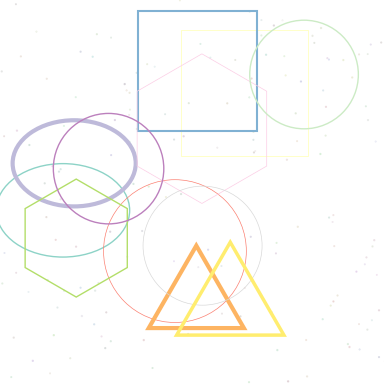[{"shape": "oval", "thickness": 1, "radius": 0.87, "center": [0.163, 0.454]}, {"shape": "square", "thickness": 0.5, "radius": 0.82, "center": [0.635, 0.759]}, {"shape": "oval", "thickness": 3, "radius": 0.8, "center": [0.193, 0.576]}, {"shape": "circle", "thickness": 0.5, "radius": 0.93, "center": [0.454, 0.348]}, {"shape": "square", "thickness": 1.5, "radius": 0.78, "center": [0.513, 0.816]}, {"shape": "triangle", "thickness": 3, "radius": 0.71, "center": [0.51, 0.219]}, {"shape": "hexagon", "thickness": 1, "radius": 0.77, "center": [0.198, 0.382]}, {"shape": "hexagon", "thickness": 0.5, "radius": 0.97, "center": [0.524, 0.666]}, {"shape": "circle", "thickness": 0.5, "radius": 0.77, "center": [0.526, 0.362]}, {"shape": "circle", "thickness": 1, "radius": 0.72, "center": [0.282, 0.562]}, {"shape": "circle", "thickness": 1, "radius": 0.71, "center": [0.79, 0.806]}, {"shape": "triangle", "thickness": 2.5, "radius": 0.8, "center": [0.598, 0.21]}]